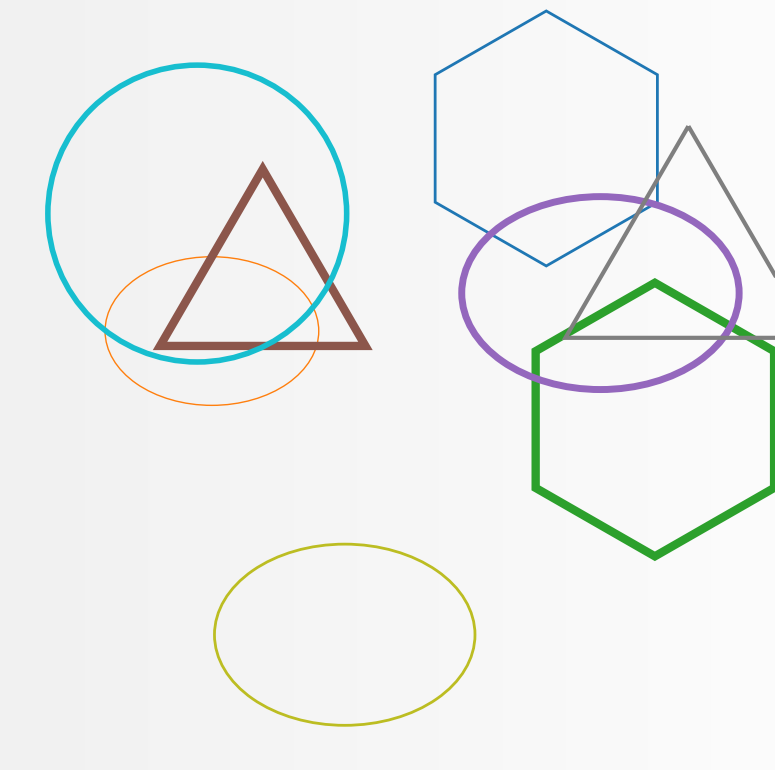[{"shape": "hexagon", "thickness": 1, "radius": 0.83, "center": [0.705, 0.82]}, {"shape": "oval", "thickness": 0.5, "radius": 0.69, "center": [0.273, 0.57]}, {"shape": "hexagon", "thickness": 3, "radius": 0.89, "center": [0.845, 0.455]}, {"shape": "oval", "thickness": 2.5, "radius": 0.89, "center": [0.775, 0.619]}, {"shape": "triangle", "thickness": 3, "radius": 0.77, "center": [0.339, 0.627]}, {"shape": "triangle", "thickness": 1.5, "radius": 0.92, "center": [0.888, 0.653]}, {"shape": "oval", "thickness": 1, "radius": 0.84, "center": [0.445, 0.176]}, {"shape": "circle", "thickness": 2, "radius": 0.96, "center": [0.255, 0.723]}]